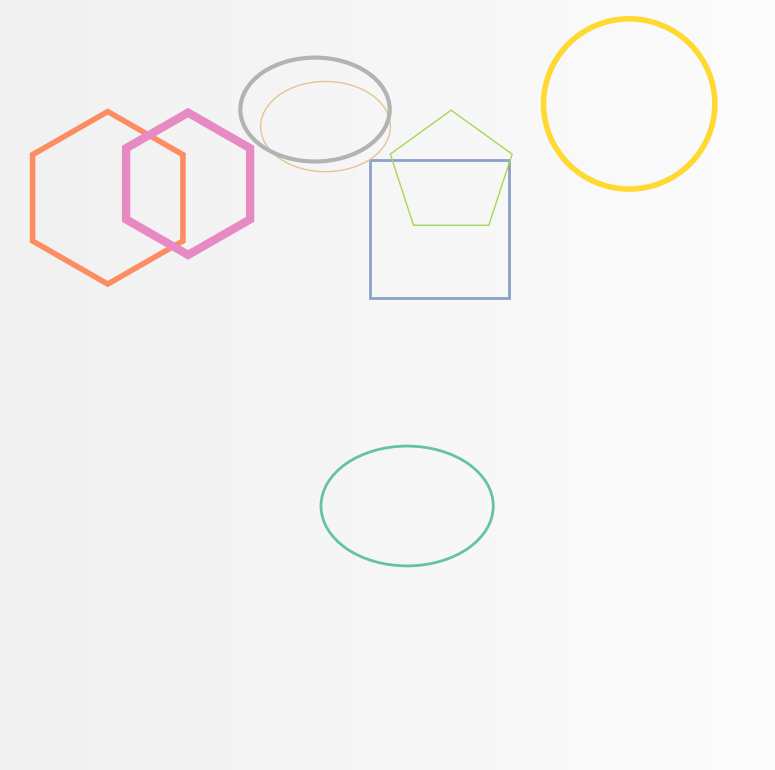[{"shape": "oval", "thickness": 1, "radius": 0.56, "center": [0.525, 0.343]}, {"shape": "hexagon", "thickness": 2, "radius": 0.56, "center": [0.139, 0.743]}, {"shape": "square", "thickness": 1, "radius": 0.45, "center": [0.567, 0.703]}, {"shape": "hexagon", "thickness": 3, "radius": 0.46, "center": [0.243, 0.761]}, {"shape": "pentagon", "thickness": 0.5, "radius": 0.41, "center": [0.582, 0.774]}, {"shape": "circle", "thickness": 2, "radius": 0.55, "center": [0.812, 0.865]}, {"shape": "oval", "thickness": 0.5, "radius": 0.42, "center": [0.42, 0.836]}, {"shape": "oval", "thickness": 1.5, "radius": 0.48, "center": [0.406, 0.858]}]